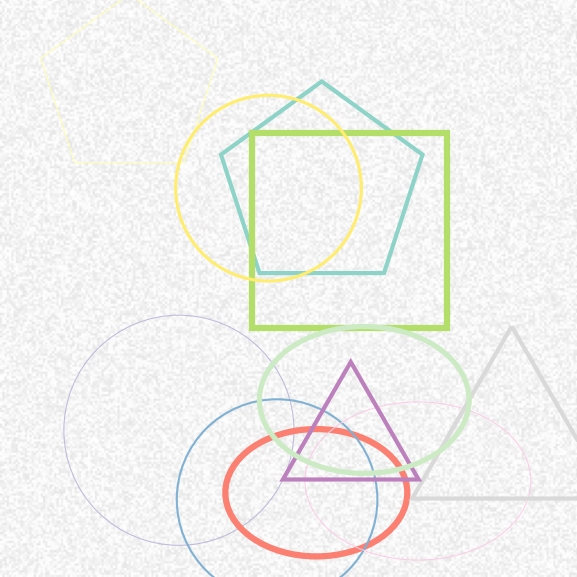[{"shape": "pentagon", "thickness": 2, "radius": 0.92, "center": [0.557, 0.675]}, {"shape": "pentagon", "thickness": 0.5, "radius": 0.81, "center": [0.224, 0.848]}, {"shape": "circle", "thickness": 0.5, "radius": 1.0, "center": [0.31, 0.254]}, {"shape": "oval", "thickness": 3, "radius": 0.79, "center": [0.548, 0.146]}, {"shape": "circle", "thickness": 1, "radius": 0.87, "center": [0.48, 0.134]}, {"shape": "square", "thickness": 3, "radius": 0.85, "center": [0.605, 0.6]}, {"shape": "oval", "thickness": 0.5, "radius": 0.98, "center": [0.724, 0.166]}, {"shape": "triangle", "thickness": 2, "radius": 0.99, "center": [0.886, 0.235]}, {"shape": "triangle", "thickness": 2, "radius": 0.68, "center": [0.607, 0.237]}, {"shape": "oval", "thickness": 2.5, "radius": 0.91, "center": [0.631, 0.307]}, {"shape": "circle", "thickness": 1.5, "radius": 0.8, "center": [0.465, 0.673]}]